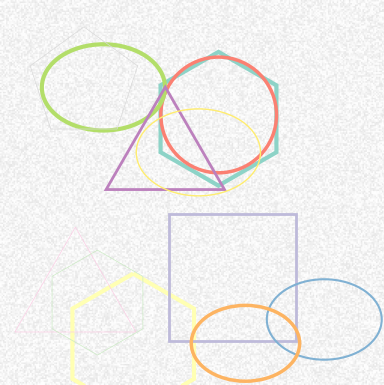[{"shape": "hexagon", "thickness": 3, "radius": 0.87, "center": [0.567, 0.691]}, {"shape": "hexagon", "thickness": 3, "radius": 0.91, "center": [0.346, 0.107]}, {"shape": "square", "thickness": 2, "radius": 0.83, "center": [0.605, 0.278]}, {"shape": "circle", "thickness": 2.5, "radius": 0.75, "center": [0.568, 0.701]}, {"shape": "oval", "thickness": 1.5, "radius": 0.75, "center": [0.842, 0.17]}, {"shape": "oval", "thickness": 2.5, "radius": 0.7, "center": [0.638, 0.108]}, {"shape": "oval", "thickness": 3, "radius": 0.8, "center": [0.269, 0.773]}, {"shape": "triangle", "thickness": 0.5, "radius": 0.91, "center": [0.196, 0.229]}, {"shape": "pentagon", "thickness": 0.5, "radius": 0.73, "center": [0.218, 0.784]}, {"shape": "triangle", "thickness": 2, "radius": 0.89, "center": [0.429, 0.596]}, {"shape": "hexagon", "thickness": 0.5, "radius": 0.68, "center": [0.253, 0.214]}, {"shape": "oval", "thickness": 1, "radius": 0.81, "center": [0.515, 0.604]}]